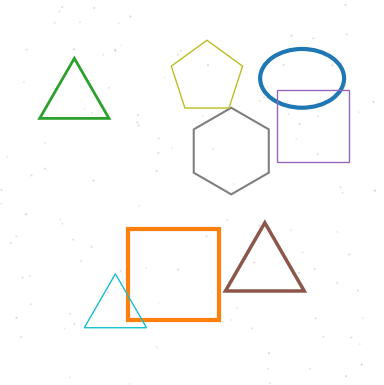[{"shape": "oval", "thickness": 3, "radius": 0.55, "center": [0.785, 0.797]}, {"shape": "square", "thickness": 3, "radius": 0.59, "center": [0.45, 0.288]}, {"shape": "triangle", "thickness": 2, "radius": 0.52, "center": [0.193, 0.744]}, {"shape": "square", "thickness": 1, "radius": 0.47, "center": [0.813, 0.673]}, {"shape": "triangle", "thickness": 2.5, "radius": 0.59, "center": [0.688, 0.303]}, {"shape": "hexagon", "thickness": 1.5, "radius": 0.56, "center": [0.601, 0.608]}, {"shape": "pentagon", "thickness": 1, "radius": 0.49, "center": [0.538, 0.798]}, {"shape": "triangle", "thickness": 1, "radius": 0.47, "center": [0.3, 0.195]}]